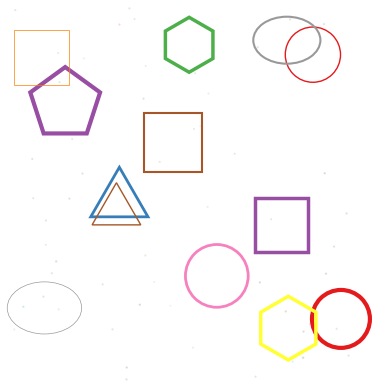[{"shape": "circle", "thickness": 3, "radius": 0.38, "center": [0.886, 0.172]}, {"shape": "circle", "thickness": 1, "radius": 0.36, "center": [0.813, 0.858]}, {"shape": "triangle", "thickness": 2, "radius": 0.43, "center": [0.31, 0.48]}, {"shape": "hexagon", "thickness": 2.5, "radius": 0.36, "center": [0.491, 0.884]}, {"shape": "pentagon", "thickness": 3, "radius": 0.48, "center": [0.169, 0.73]}, {"shape": "square", "thickness": 2.5, "radius": 0.35, "center": [0.732, 0.416]}, {"shape": "square", "thickness": 0.5, "radius": 0.36, "center": [0.108, 0.85]}, {"shape": "hexagon", "thickness": 2.5, "radius": 0.41, "center": [0.749, 0.148]}, {"shape": "square", "thickness": 1.5, "radius": 0.38, "center": [0.449, 0.631]}, {"shape": "triangle", "thickness": 1, "radius": 0.36, "center": [0.302, 0.452]}, {"shape": "circle", "thickness": 2, "radius": 0.41, "center": [0.563, 0.283]}, {"shape": "oval", "thickness": 0.5, "radius": 0.48, "center": [0.115, 0.2]}, {"shape": "oval", "thickness": 1.5, "radius": 0.44, "center": [0.745, 0.896]}]